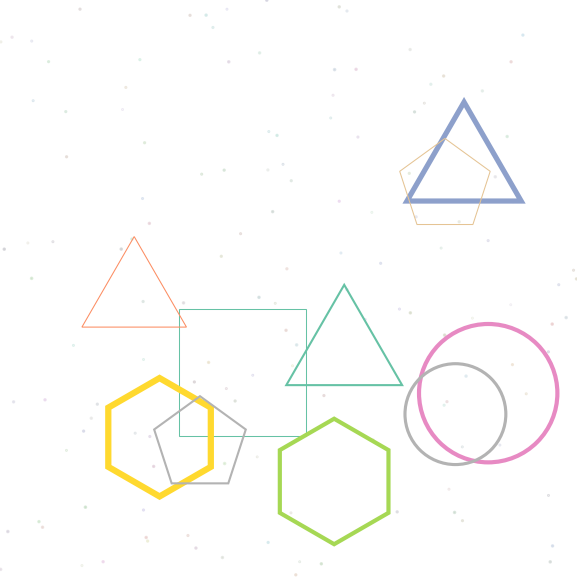[{"shape": "triangle", "thickness": 1, "radius": 0.58, "center": [0.596, 0.39]}, {"shape": "square", "thickness": 0.5, "radius": 0.55, "center": [0.42, 0.354]}, {"shape": "triangle", "thickness": 0.5, "radius": 0.52, "center": [0.232, 0.485]}, {"shape": "triangle", "thickness": 2.5, "radius": 0.57, "center": [0.804, 0.708]}, {"shape": "circle", "thickness": 2, "radius": 0.6, "center": [0.845, 0.318]}, {"shape": "hexagon", "thickness": 2, "radius": 0.54, "center": [0.579, 0.165]}, {"shape": "hexagon", "thickness": 3, "radius": 0.51, "center": [0.276, 0.242]}, {"shape": "pentagon", "thickness": 0.5, "radius": 0.41, "center": [0.77, 0.677]}, {"shape": "circle", "thickness": 1.5, "radius": 0.44, "center": [0.789, 0.282]}, {"shape": "pentagon", "thickness": 1, "radius": 0.42, "center": [0.346, 0.23]}]